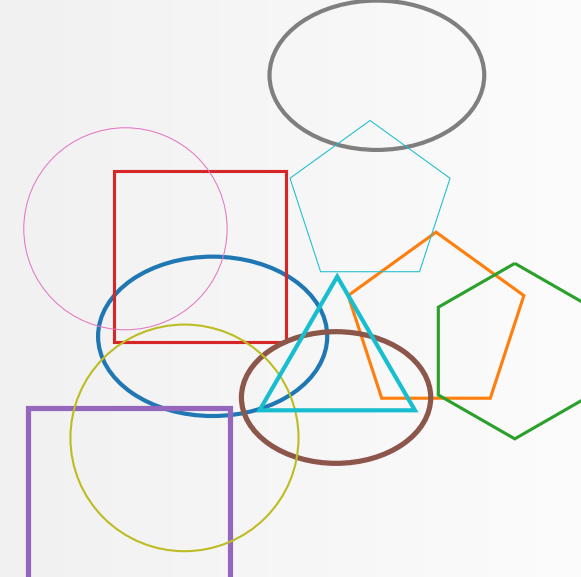[{"shape": "oval", "thickness": 2, "radius": 0.99, "center": [0.366, 0.417]}, {"shape": "pentagon", "thickness": 1.5, "radius": 0.79, "center": [0.75, 0.438]}, {"shape": "hexagon", "thickness": 1.5, "radius": 0.76, "center": [0.886, 0.391]}, {"shape": "square", "thickness": 1.5, "radius": 0.74, "center": [0.344, 0.555]}, {"shape": "square", "thickness": 2.5, "radius": 0.87, "center": [0.222, 0.118]}, {"shape": "oval", "thickness": 2.5, "radius": 0.81, "center": [0.578, 0.311]}, {"shape": "circle", "thickness": 0.5, "radius": 0.87, "center": [0.216, 0.603]}, {"shape": "oval", "thickness": 2, "radius": 0.92, "center": [0.648, 0.869]}, {"shape": "circle", "thickness": 1, "radius": 0.98, "center": [0.317, 0.241]}, {"shape": "pentagon", "thickness": 0.5, "radius": 0.72, "center": [0.637, 0.646]}, {"shape": "triangle", "thickness": 2, "radius": 0.77, "center": [0.58, 0.366]}]